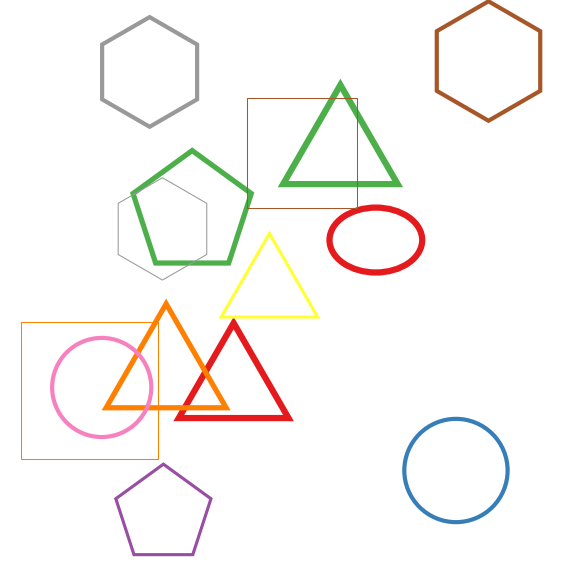[{"shape": "oval", "thickness": 3, "radius": 0.4, "center": [0.651, 0.583]}, {"shape": "triangle", "thickness": 3, "radius": 0.55, "center": [0.405, 0.33]}, {"shape": "circle", "thickness": 2, "radius": 0.45, "center": [0.79, 0.184]}, {"shape": "pentagon", "thickness": 2.5, "radius": 0.54, "center": [0.333, 0.631]}, {"shape": "triangle", "thickness": 3, "radius": 0.57, "center": [0.589, 0.738]}, {"shape": "pentagon", "thickness": 1.5, "radius": 0.43, "center": [0.283, 0.109]}, {"shape": "square", "thickness": 0.5, "radius": 0.6, "center": [0.155, 0.323]}, {"shape": "triangle", "thickness": 2.5, "radius": 0.6, "center": [0.288, 0.353]}, {"shape": "triangle", "thickness": 1.5, "radius": 0.48, "center": [0.467, 0.498]}, {"shape": "hexagon", "thickness": 2, "radius": 0.52, "center": [0.846, 0.893]}, {"shape": "square", "thickness": 0.5, "radius": 0.48, "center": [0.523, 0.734]}, {"shape": "circle", "thickness": 2, "radius": 0.43, "center": [0.176, 0.328]}, {"shape": "hexagon", "thickness": 0.5, "radius": 0.44, "center": [0.281, 0.603]}, {"shape": "hexagon", "thickness": 2, "radius": 0.47, "center": [0.259, 0.875]}]